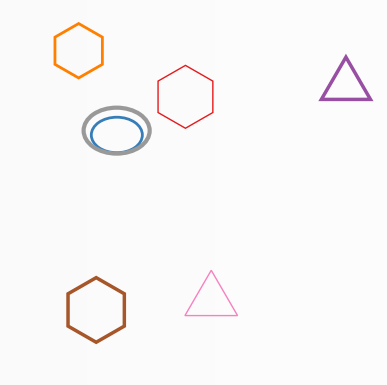[{"shape": "hexagon", "thickness": 1, "radius": 0.41, "center": [0.479, 0.749]}, {"shape": "oval", "thickness": 2, "radius": 0.33, "center": [0.302, 0.649]}, {"shape": "triangle", "thickness": 2.5, "radius": 0.37, "center": [0.893, 0.778]}, {"shape": "hexagon", "thickness": 2, "radius": 0.35, "center": [0.203, 0.868]}, {"shape": "hexagon", "thickness": 2.5, "radius": 0.42, "center": [0.248, 0.195]}, {"shape": "triangle", "thickness": 1, "radius": 0.39, "center": [0.545, 0.22]}, {"shape": "oval", "thickness": 3, "radius": 0.43, "center": [0.301, 0.661]}]